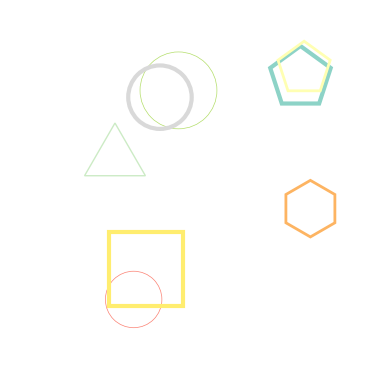[{"shape": "pentagon", "thickness": 3, "radius": 0.41, "center": [0.78, 0.798]}, {"shape": "pentagon", "thickness": 2, "radius": 0.36, "center": [0.79, 0.822]}, {"shape": "circle", "thickness": 0.5, "radius": 0.37, "center": [0.347, 0.222]}, {"shape": "hexagon", "thickness": 2, "radius": 0.37, "center": [0.806, 0.458]}, {"shape": "circle", "thickness": 0.5, "radius": 0.5, "center": [0.464, 0.765]}, {"shape": "circle", "thickness": 3, "radius": 0.41, "center": [0.415, 0.748]}, {"shape": "triangle", "thickness": 1, "radius": 0.46, "center": [0.299, 0.589]}, {"shape": "square", "thickness": 3, "radius": 0.48, "center": [0.38, 0.302]}]